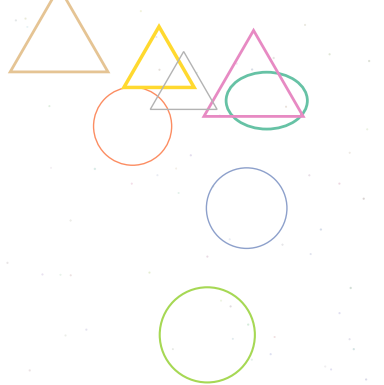[{"shape": "oval", "thickness": 2, "radius": 0.53, "center": [0.693, 0.739]}, {"shape": "circle", "thickness": 1, "radius": 0.51, "center": [0.344, 0.672]}, {"shape": "circle", "thickness": 1, "radius": 0.52, "center": [0.641, 0.459]}, {"shape": "triangle", "thickness": 2, "radius": 0.74, "center": [0.659, 0.772]}, {"shape": "circle", "thickness": 1.5, "radius": 0.62, "center": [0.538, 0.13]}, {"shape": "triangle", "thickness": 2.5, "radius": 0.53, "center": [0.413, 0.826]}, {"shape": "triangle", "thickness": 2, "radius": 0.73, "center": [0.153, 0.887]}, {"shape": "triangle", "thickness": 1, "radius": 0.5, "center": [0.477, 0.766]}]